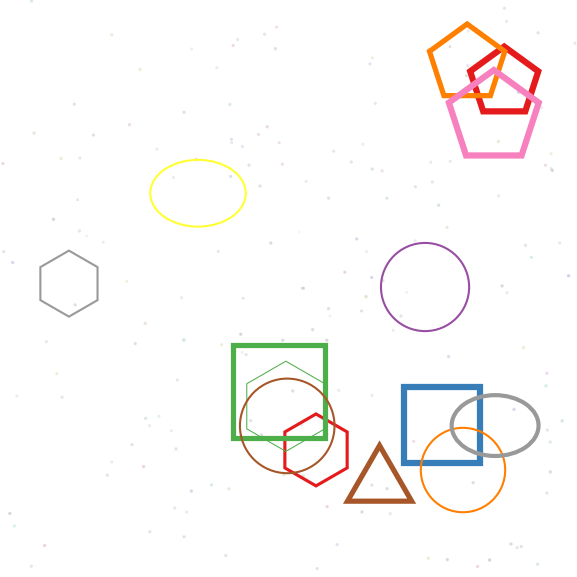[{"shape": "pentagon", "thickness": 3, "radius": 0.31, "center": [0.873, 0.856]}, {"shape": "hexagon", "thickness": 1.5, "radius": 0.31, "center": [0.547, 0.22]}, {"shape": "square", "thickness": 3, "radius": 0.33, "center": [0.766, 0.263]}, {"shape": "hexagon", "thickness": 0.5, "radius": 0.39, "center": [0.495, 0.296]}, {"shape": "square", "thickness": 2.5, "radius": 0.4, "center": [0.483, 0.321]}, {"shape": "circle", "thickness": 1, "radius": 0.38, "center": [0.736, 0.502]}, {"shape": "circle", "thickness": 1, "radius": 0.37, "center": [0.802, 0.185]}, {"shape": "pentagon", "thickness": 2.5, "radius": 0.34, "center": [0.809, 0.889]}, {"shape": "oval", "thickness": 1, "radius": 0.41, "center": [0.343, 0.665]}, {"shape": "triangle", "thickness": 2.5, "radius": 0.32, "center": [0.657, 0.163]}, {"shape": "circle", "thickness": 1, "radius": 0.41, "center": [0.497, 0.262]}, {"shape": "pentagon", "thickness": 3, "radius": 0.41, "center": [0.855, 0.796]}, {"shape": "oval", "thickness": 2, "radius": 0.38, "center": [0.857, 0.262]}, {"shape": "hexagon", "thickness": 1, "radius": 0.29, "center": [0.119, 0.508]}]